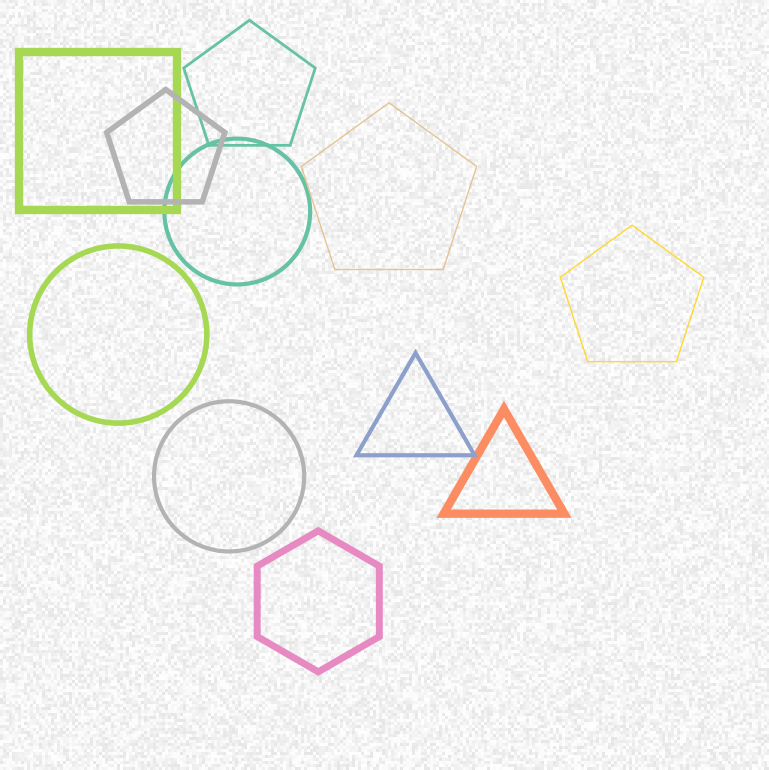[{"shape": "pentagon", "thickness": 1, "radius": 0.45, "center": [0.324, 0.884]}, {"shape": "circle", "thickness": 1.5, "radius": 0.47, "center": [0.308, 0.725]}, {"shape": "triangle", "thickness": 3, "radius": 0.45, "center": [0.655, 0.378]}, {"shape": "triangle", "thickness": 1.5, "radius": 0.44, "center": [0.54, 0.453]}, {"shape": "hexagon", "thickness": 2.5, "radius": 0.46, "center": [0.413, 0.219]}, {"shape": "circle", "thickness": 2, "radius": 0.58, "center": [0.154, 0.566]}, {"shape": "square", "thickness": 3, "radius": 0.51, "center": [0.128, 0.83]}, {"shape": "pentagon", "thickness": 0.5, "radius": 0.49, "center": [0.821, 0.61]}, {"shape": "pentagon", "thickness": 0.5, "radius": 0.6, "center": [0.505, 0.747]}, {"shape": "pentagon", "thickness": 2, "radius": 0.4, "center": [0.215, 0.803]}, {"shape": "circle", "thickness": 1.5, "radius": 0.49, "center": [0.298, 0.381]}]